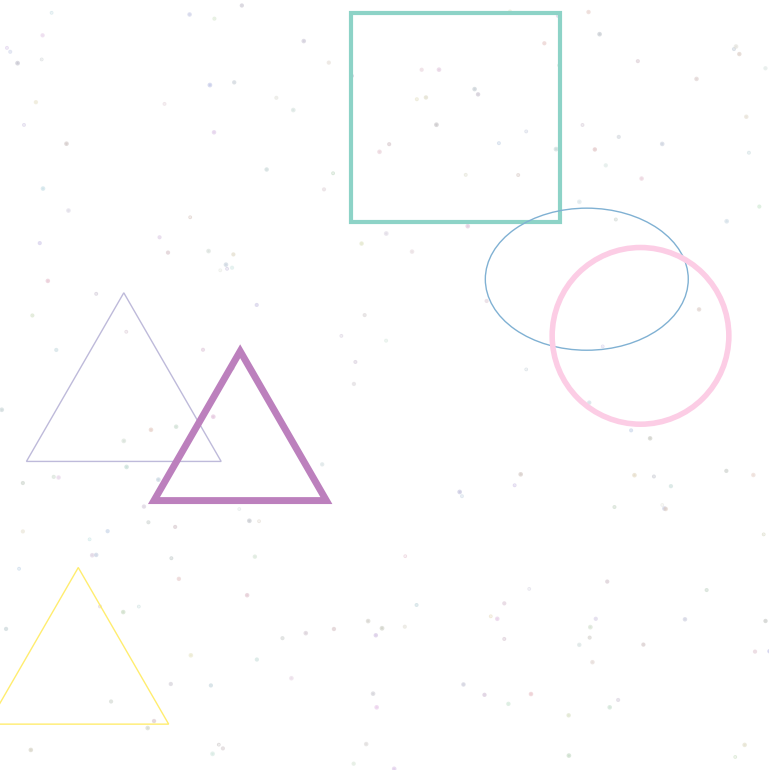[{"shape": "square", "thickness": 1.5, "radius": 0.68, "center": [0.591, 0.847]}, {"shape": "triangle", "thickness": 0.5, "radius": 0.73, "center": [0.161, 0.474]}, {"shape": "oval", "thickness": 0.5, "radius": 0.66, "center": [0.762, 0.637]}, {"shape": "circle", "thickness": 2, "radius": 0.57, "center": [0.832, 0.564]}, {"shape": "triangle", "thickness": 2.5, "radius": 0.65, "center": [0.312, 0.415]}, {"shape": "triangle", "thickness": 0.5, "radius": 0.68, "center": [0.102, 0.127]}]